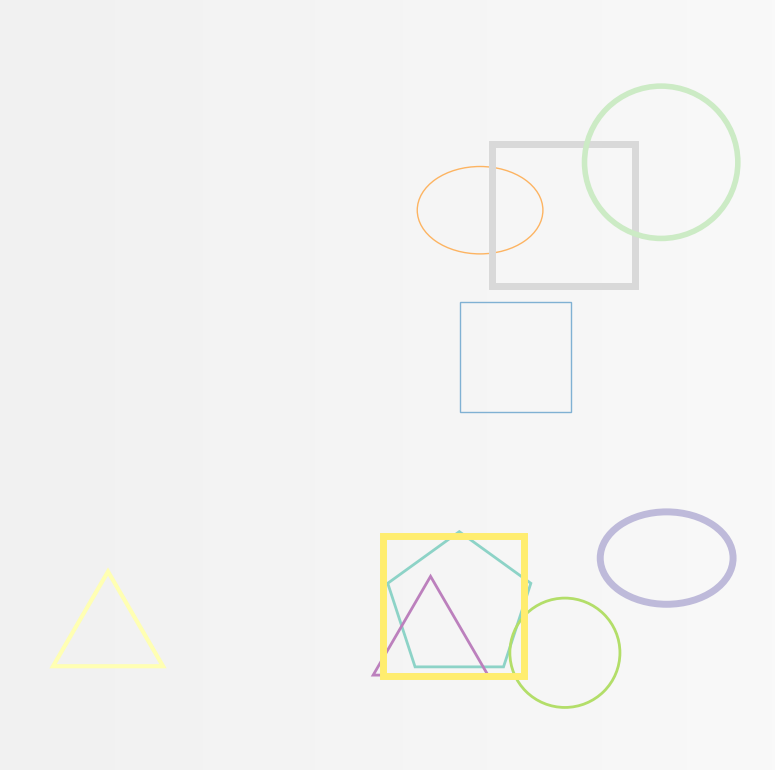[{"shape": "pentagon", "thickness": 1, "radius": 0.49, "center": [0.593, 0.212]}, {"shape": "triangle", "thickness": 1.5, "radius": 0.41, "center": [0.139, 0.176]}, {"shape": "oval", "thickness": 2.5, "radius": 0.43, "center": [0.86, 0.275]}, {"shape": "square", "thickness": 0.5, "radius": 0.36, "center": [0.665, 0.536]}, {"shape": "oval", "thickness": 0.5, "radius": 0.41, "center": [0.619, 0.727]}, {"shape": "circle", "thickness": 1, "radius": 0.36, "center": [0.729, 0.152]}, {"shape": "square", "thickness": 2.5, "radius": 0.46, "center": [0.728, 0.72]}, {"shape": "triangle", "thickness": 1, "radius": 0.43, "center": [0.556, 0.166]}, {"shape": "circle", "thickness": 2, "radius": 0.49, "center": [0.853, 0.789]}, {"shape": "square", "thickness": 2.5, "radius": 0.45, "center": [0.585, 0.213]}]